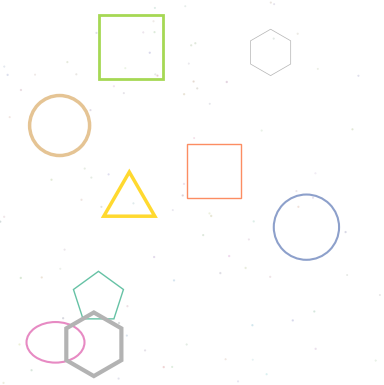[{"shape": "pentagon", "thickness": 1, "radius": 0.34, "center": [0.256, 0.227]}, {"shape": "square", "thickness": 1, "radius": 0.35, "center": [0.557, 0.557]}, {"shape": "circle", "thickness": 1.5, "radius": 0.42, "center": [0.796, 0.41]}, {"shape": "oval", "thickness": 1.5, "radius": 0.38, "center": [0.144, 0.111]}, {"shape": "square", "thickness": 2, "radius": 0.42, "center": [0.34, 0.878]}, {"shape": "triangle", "thickness": 2.5, "radius": 0.38, "center": [0.336, 0.477]}, {"shape": "circle", "thickness": 2.5, "radius": 0.39, "center": [0.155, 0.674]}, {"shape": "hexagon", "thickness": 3, "radius": 0.41, "center": [0.244, 0.106]}, {"shape": "hexagon", "thickness": 0.5, "radius": 0.3, "center": [0.703, 0.864]}]